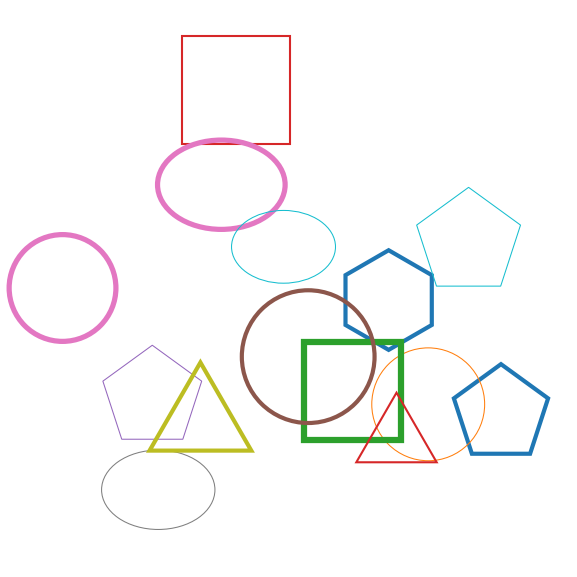[{"shape": "pentagon", "thickness": 2, "radius": 0.43, "center": [0.868, 0.283]}, {"shape": "hexagon", "thickness": 2, "radius": 0.43, "center": [0.673, 0.48]}, {"shape": "circle", "thickness": 0.5, "radius": 0.49, "center": [0.741, 0.299]}, {"shape": "square", "thickness": 3, "radius": 0.42, "center": [0.611, 0.322]}, {"shape": "square", "thickness": 1, "radius": 0.47, "center": [0.409, 0.844]}, {"shape": "triangle", "thickness": 1, "radius": 0.4, "center": [0.687, 0.239]}, {"shape": "pentagon", "thickness": 0.5, "radius": 0.45, "center": [0.264, 0.311]}, {"shape": "circle", "thickness": 2, "radius": 0.57, "center": [0.534, 0.382]}, {"shape": "circle", "thickness": 2.5, "radius": 0.46, "center": [0.108, 0.5]}, {"shape": "oval", "thickness": 2.5, "radius": 0.55, "center": [0.383, 0.679]}, {"shape": "oval", "thickness": 0.5, "radius": 0.49, "center": [0.274, 0.151]}, {"shape": "triangle", "thickness": 2, "radius": 0.51, "center": [0.347, 0.27]}, {"shape": "pentagon", "thickness": 0.5, "radius": 0.47, "center": [0.811, 0.58]}, {"shape": "oval", "thickness": 0.5, "radius": 0.45, "center": [0.491, 0.572]}]